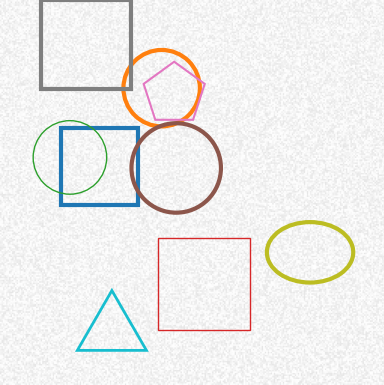[{"shape": "square", "thickness": 3, "radius": 0.5, "center": [0.257, 0.569]}, {"shape": "circle", "thickness": 3, "radius": 0.5, "center": [0.42, 0.771]}, {"shape": "circle", "thickness": 1, "radius": 0.48, "center": [0.182, 0.591]}, {"shape": "square", "thickness": 1, "radius": 0.6, "center": [0.529, 0.263]}, {"shape": "circle", "thickness": 3, "radius": 0.58, "center": [0.458, 0.564]}, {"shape": "pentagon", "thickness": 1.5, "radius": 0.42, "center": [0.452, 0.756]}, {"shape": "square", "thickness": 3, "radius": 0.58, "center": [0.223, 0.884]}, {"shape": "oval", "thickness": 3, "radius": 0.56, "center": [0.805, 0.345]}, {"shape": "triangle", "thickness": 2, "radius": 0.52, "center": [0.291, 0.142]}]